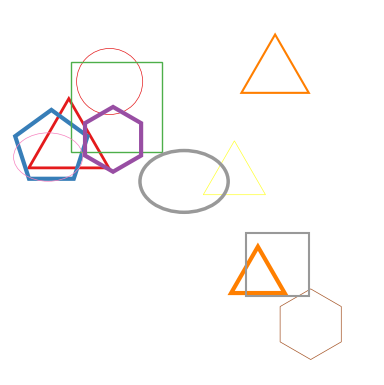[{"shape": "circle", "thickness": 0.5, "radius": 0.43, "center": [0.285, 0.788]}, {"shape": "triangle", "thickness": 2, "radius": 0.6, "center": [0.179, 0.624]}, {"shape": "pentagon", "thickness": 3, "radius": 0.49, "center": [0.133, 0.616]}, {"shape": "square", "thickness": 1, "radius": 0.59, "center": [0.303, 0.722]}, {"shape": "hexagon", "thickness": 3, "radius": 0.42, "center": [0.294, 0.638]}, {"shape": "triangle", "thickness": 3, "radius": 0.4, "center": [0.67, 0.279]}, {"shape": "triangle", "thickness": 1.5, "radius": 0.51, "center": [0.715, 0.809]}, {"shape": "triangle", "thickness": 0.5, "radius": 0.47, "center": [0.609, 0.541]}, {"shape": "hexagon", "thickness": 0.5, "radius": 0.46, "center": [0.807, 0.158]}, {"shape": "oval", "thickness": 0.5, "radius": 0.45, "center": [0.125, 0.592]}, {"shape": "oval", "thickness": 2.5, "radius": 0.57, "center": [0.478, 0.529]}, {"shape": "square", "thickness": 1.5, "radius": 0.41, "center": [0.721, 0.312]}]